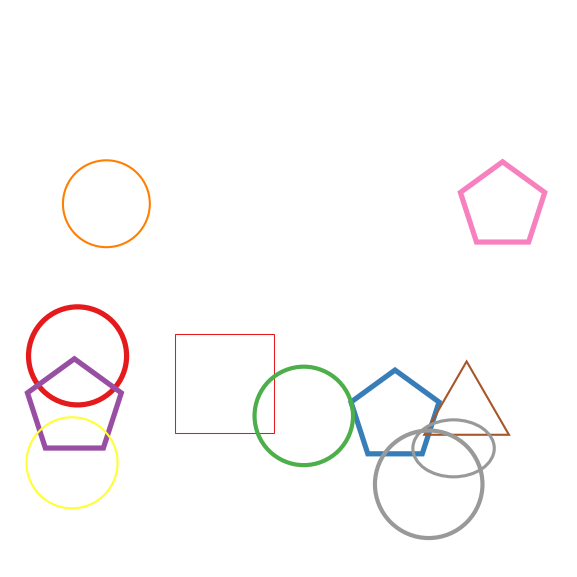[{"shape": "circle", "thickness": 2.5, "radius": 0.42, "center": [0.134, 0.383]}, {"shape": "square", "thickness": 0.5, "radius": 0.43, "center": [0.389, 0.335]}, {"shape": "pentagon", "thickness": 2.5, "radius": 0.4, "center": [0.684, 0.278]}, {"shape": "circle", "thickness": 2, "radius": 0.43, "center": [0.526, 0.279]}, {"shape": "pentagon", "thickness": 2.5, "radius": 0.43, "center": [0.129, 0.292]}, {"shape": "circle", "thickness": 1, "radius": 0.38, "center": [0.184, 0.646]}, {"shape": "circle", "thickness": 1, "radius": 0.39, "center": [0.125, 0.198]}, {"shape": "triangle", "thickness": 1, "radius": 0.42, "center": [0.808, 0.289]}, {"shape": "pentagon", "thickness": 2.5, "radius": 0.38, "center": [0.87, 0.642]}, {"shape": "circle", "thickness": 2, "radius": 0.47, "center": [0.742, 0.161]}, {"shape": "oval", "thickness": 1.5, "radius": 0.35, "center": [0.785, 0.223]}]